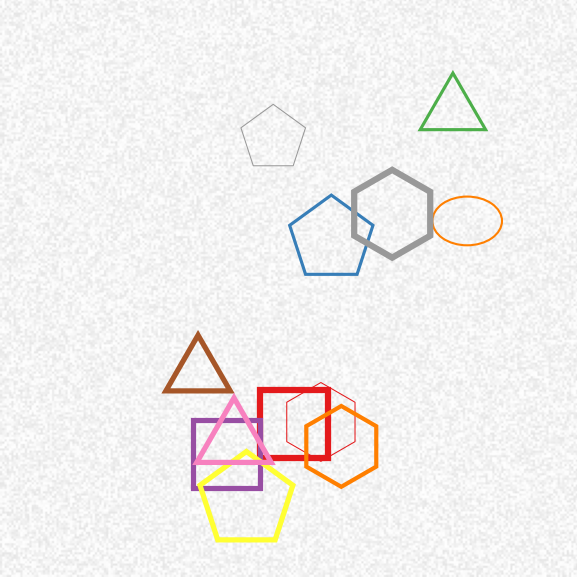[{"shape": "square", "thickness": 3, "radius": 0.29, "center": [0.508, 0.265]}, {"shape": "hexagon", "thickness": 0.5, "radius": 0.34, "center": [0.556, 0.268]}, {"shape": "pentagon", "thickness": 1.5, "radius": 0.38, "center": [0.574, 0.585]}, {"shape": "triangle", "thickness": 1.5, "radius": 0.33, "center": [0.784, 0.807]}, {"shape": "square", "thickness": 2.5, "radius": 0.29, "center": [0.392, 0.213]}, {"shape": "hexagon", "thickness": 2, "radius": 0.35, "center": [0.591, 0.226]}, {"shape": "oval", "thickness": 1, "radius": 0.3, "center": [0.809, 0.617]}, {"shape": "pentagon", "thickness": 2.5, "radius": 0.42, "center": [0.427, 0.133]}, {"shape": "triangle", "thickness": 2.5, "radius": 0.32, "center": [0.343, 0.354]}, {"shape": "triangle", "thickness": 2.5, "radius": 0.37, "center": [0.405, 0.236]}, {"shape": "pentagon", "thickness": 0.5, "radius": 0.29, "center": [0.473, 0.76]}, {"shape": "hexagon", "thickness": 3, "radius": 0.38, "center": [0.679, 0.629]}]